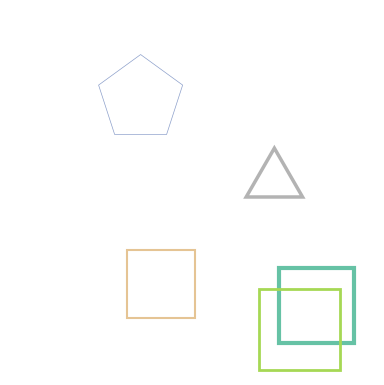[{"shape": "square", "thickness": 3, "radius": 0.49, "center": [0.821, 0.206]}, {"shape": "pentagon", "thickness": 0.5, "radius": 0.57, "center": [0.365, 0.744]}, {"shape": "square", "thickness": 2, "radius": 0.53, "center": [0.777, 0.145]}, {"shape": "square", "thickness": 1.5, "radius": 0.44, "center": [0.417, 0.262]}, {"shape": "triangle", "thickness": 2.5, "radius": 0.42, "center": [0.713, 0.531]}]